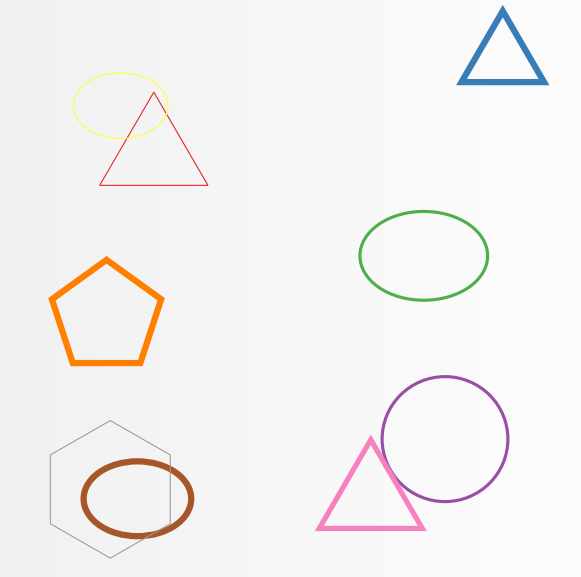[{"shape": "triangle", "thickness": 0.5, "radius": 0.54, "center": [0.265, 0.732]}, {"shape": "triangle", "thickness": 3, "radius": 0.41, "center": [0.865, 0.898]}, {"shape": "oval", "thickness": 1.5, "radius": 0.55, "center": [0.729, 0.556]}, {"shape": "circle", "thickness": 1.5, "radius": 0.54, "center": [0.766, 0.239]}, {"shape": "pentagon", "thickness": 3, "radius": 0.49, "center": [0.183, 0.45]}, {"shape": "oval", "thickness": 0.5, "radius": 0.41, "center": [0.208, 0.816]}, {"shape": "oval", "thickness": 3, "radius": 0.46, "center": [0.236, 0.135]}, {"shape": "triangle", "thickness": 2.5, "radius": 0.51, "center": [0.638, 0.135]}, {"shape": "hexagon", "thickness": 0.5, "radius": 0.6, "center": [0.19, 0.152]}]